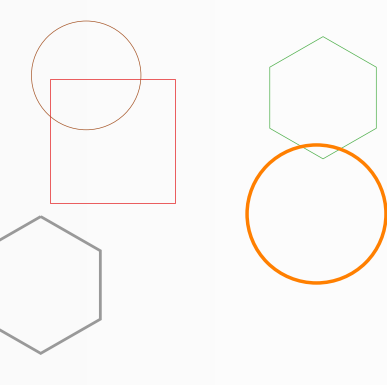[{"shape": "square", "thickness": 0.5, "radius": 0.81, "center": [0.29, 0.634]}, {"shape": "hexagon", "thickness": 0.5, "radius": 0.79, "center": [0.834, 0.746]}, {"shape": "circle", "thickness": 2.5, "radius": 0.9, "center": [0.817, 0.444]}, {"shape": "circle", "thickness": 0.5, "radius": 0.71, "center": [0.222, 0.804]}, {"shape": "hexagon", "thickness": 2, "radius": 0.89, "center": [0.105, 0.26]}]